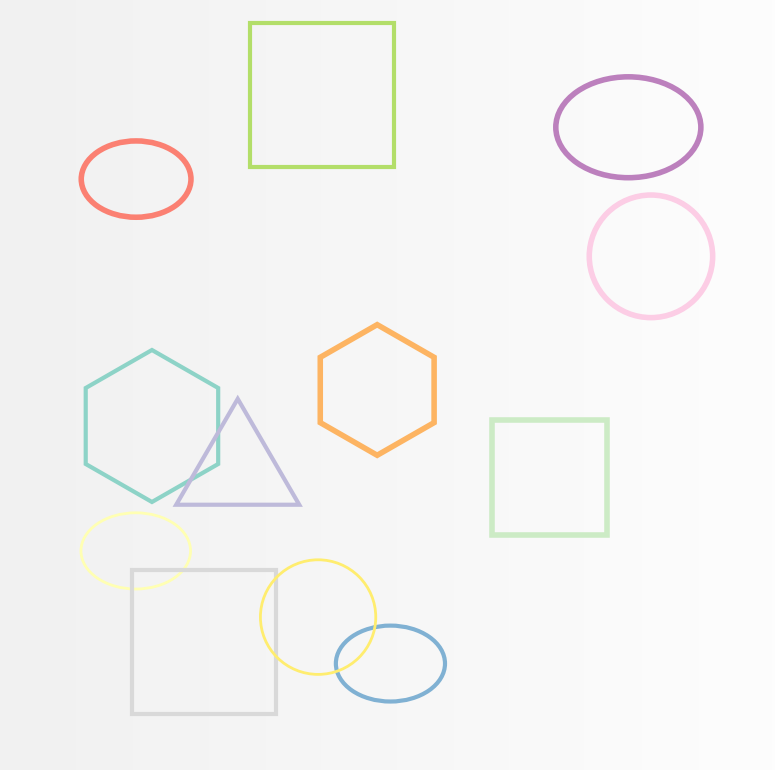[{"shape": "hexagon", "thickness": 1.5, "radius": 0.49, "center": [0.196, 0.447]}, {"shape": "oval", "thickness": 1, "radius": 0.35, "center": [0.175, 0.285]}, {"shape": "triangle", "thickness": 1.5, "radius": 0.46, "center": [0.307, 0.39]}, {"shape": "oval", "thickness": 2, "radius": 0.35, "center": [0.176, 0.767]}, {"shape": "oval", "thickness": 1.5, "radius": 0.35, "center": [0.504, 0.138]}, {"shape": "hexagon", "thickness": 2, "radius": 0.42, "center": [0.487, 0.494]}, {"shape": "square", "thickness": 1.5, "radius": 0.47, "center": [0.415, 0.877]}, {"shape": "circle", "thickness": 2, "radius": 0.4, "center": [0.84, 0.667]}, {"shape": "square", "thickness": 1.5, "radius": 0.47, "center": [0.263, 0.166]}, {"shape": "oval", "thickness": 2, "radius": 0.47, "center": [0.811, 0.835]}, {"shape": "square", "thickness": 2, "radius": 0.37, "center": [0.71, 0.38]}, {"shape": "circle", "thickness": 1, "radius": 0.37, "center": [0.41, 0.199]}]